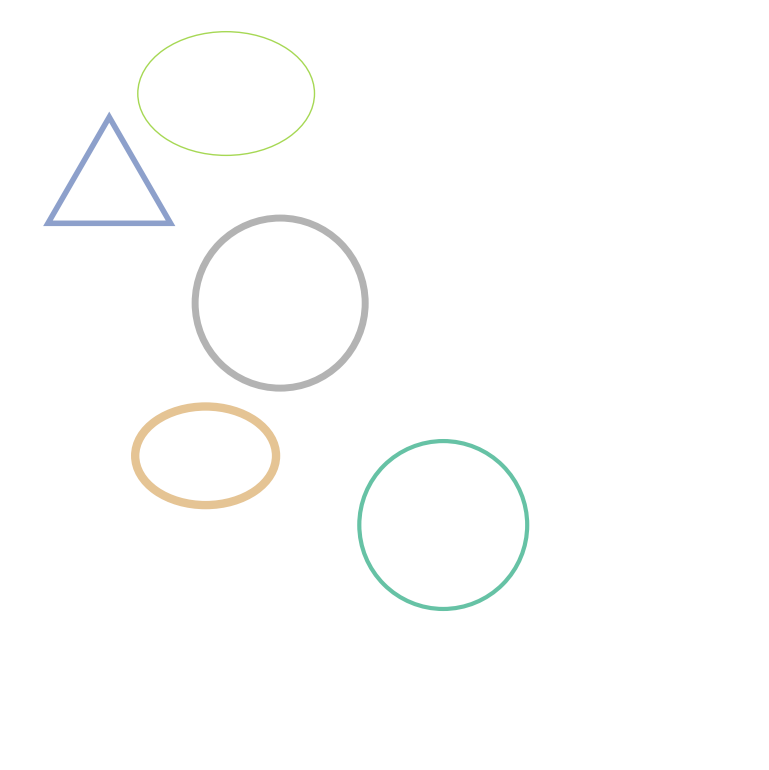[{"shape": "circle", "thickness": 1.5, "radius": 0.55, "center": [0.576, 0.318]}, {"shape": "triangle", "thickness": 2, "radius": 0.46, "center": [0.142, 0.756]}, {"shape": "oval", "thickness": 0.5, "radius": 0.57, "center": [0.294, 0.879]}, {"shape": "oval", "thickness": 3, "radius": 0.46, "center": [0.267, 0.408]}, {"shape": "circle", "thickness": 2.5, "radius": 0.55, "center": [0.364, 0.606]}]